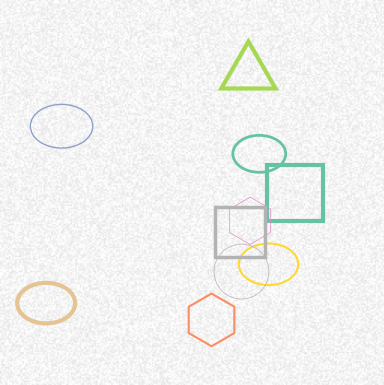[{"shape": "oval", "thickness": 2, "radius": 0.34, "center": [0.673, 0.6]}, {"shape": "square", "thickness": 3, "radius": 0.37, "center": [0.766, 0.499]}, {"shape": "hexagon", "thickness": 1.5, "radius": 0.34, "center": [0.549, 0.169]}, {"shape": "oval", "thickness": 1, "radius": 0.41, "center": [0.16, 0.672]}, {"shape": "hexagon", "thickness": 0.5, "radius": 0.31, "center": [0.65, 0.427]}, {"shape": "triangle", "thickness": 3, "radius": 0.41, "center": [0.645, 0.811]}, {"shape": "oval", "thickness": 1.5, "radius": 0.39, "center": [0.697, 0.314]}, {"shape": "oval", "thickness": 3, "radius": 0.38, "center": [0.12, 0.213]}, {"shape": "circle", "thickness": 0.5, "radius": 0.36, "center": [0.627, 0.295]}, {"shape": "square", "thickness": 2.5, "radius": 0.32, "center": [0.623, 0.397]}]